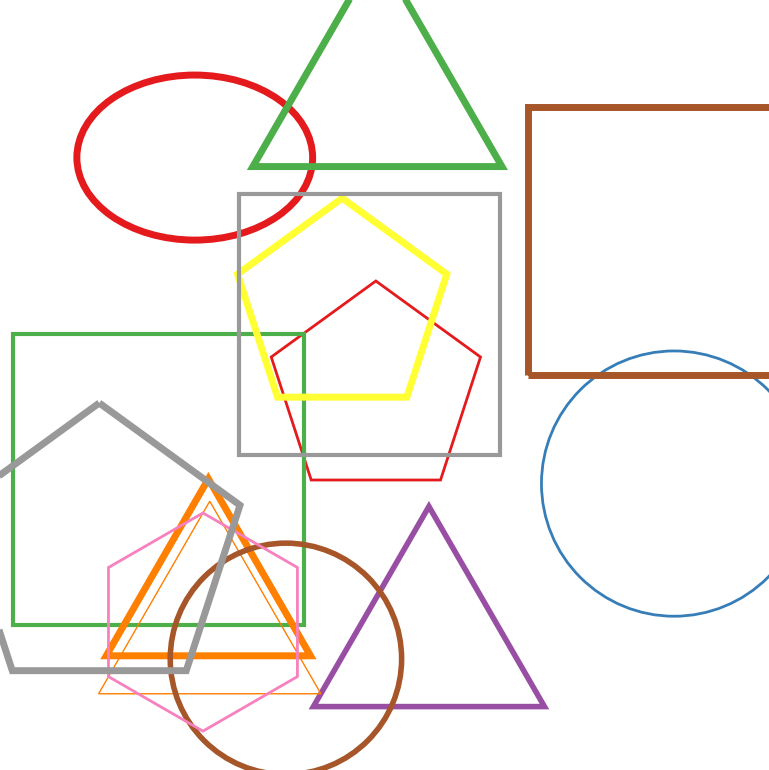[{"shape": "oval", "thickness": 2.5, "radius": 0.77, "center": [0.253, 0.795]}, {"shape": "pentagon", "thickness": 1, "radius": 0.71, "center": [0.488, 0.492]}, {"shape": "circle", "thickness": 1, "radius": 0.86, "center": [0.875, 0.372]}, {"shape": "square", "thickness": 1.5, "radius": 0.95, "center": [0.206, 0.377]}, {"shape": "triangle", "thickness": 2.5, "radius": 0.93, "center": [0.49, 0.877]}, {"shape": "triangle", "thickness": 2, "radius": 0.87, "center": [0.557, 0.169]}, {"shape": "triangle", "thickness": 2.5, "radius": 0.77, "center": [0.271, 0.225]}, {"shape": "triangle", "thickness": 0.5, "radius": 0.83, "center": [0.272, 0.182]}, {"shape": "pentagon", "thickness": 2.5, "radius": 0.71, "center": [0.444, 0.6]}, {"shape": "circle", "thickness": 2, "radius": 0.75, "center": [0.371, 0.144]}, {"shape": "square", "thickness": 2.5, "radius": 0.87, "center": [0.859, 0.687]}, {"shape": "hexagon", "thickness": 1, "radius": 0.71, "center": [0.264, 0.192]}, {"shape": "square", "thickness": 1.5, "radius": 0.85, "center": [0.48, 0.579]}, {"shape": "pentagon", "thickness": 2.5, "radius": 0.96, "center": [0.129, 0.284]}]